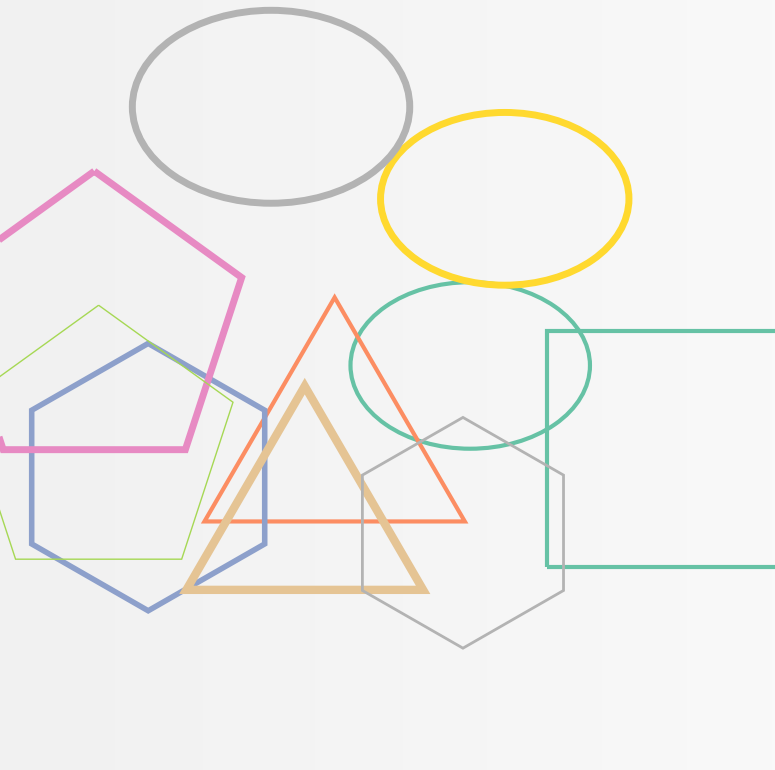[{"shape": "square", "thickness": 1.5, "radius": 0.77, "center": [0.859, 0.417]}, {"shape": "oval", "thickness": 1.5, "radius": 0.77, "center": [0.607, 0.525]}, {"shape": "triangle", "thickness": 1.5, "radius": 0.97, "center": [0.432, 0.42]}, {"shape": "hexagon", "thickness": 2, "radius": 0.87, "center": [0.191, 0.38]}, {"shape": "pentagon", "thickness": 2.5, "radius": 1.0, "center": [0.122, 0.578]}, {"shape": "pentagon", "thickness": 0.5, "radius": 0.91, "center": [0.127, 0.421]}, {"shape": "oval", "thickness": 2.5, "radius": 0.8, "center": [0.651, 0.742]}, {"shape": "triangle", "thickness": 3, "radius": 0.88, "center": [0.393, 0.322]}, {"shape": "hexagon", "thickness": 1, "radius": 0.75, "center": [0.597, 0.308]}, {"shape": "oval", "thickness": 2.5, "radius": 0.89, "center": [0.35, 0.861]}]